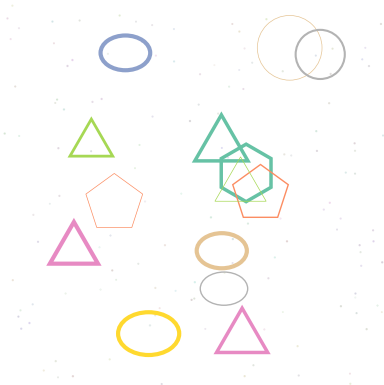[{"shape": "triangle", "thickness": 2.5, "radius": 0.4, "center": [0.575, 0.622]}, {"shape": "hexagon", "thickness": 2.5, "radius": 0.37, "center": [0.639, 0.551]}, {"shape": "pentagon", "thickness": 1, "radius": 0.38, "center": [0.677, 0.497]}, {"shape": "pentagon", "thickness": 0.5, "radius": 0.39, "center": [0.297, 0.472]}, {"shape": "oval", "thickness": 3, "radius": 0.32, "center": [0.326, 0.863]}, {"shape": "triangle", "thickness": 2.5, "radius": 0.38, "center": [0.629, 0.123]}, {"shape": "triangle", "thickness": 3, "radius": 0.36, "center": [0.192, 0.351]}, {"shape": "triangle", "thickness": 0.5, "radius": 0.38, "center": [0.625, 0.516]}, {"shape": "triangle", "thickness": 2, "radius": 0.32, "center": [0.237, 0.626]}, {"shape": "oval", "thickness": 3, "radius": 0.4, "center": [0.386, 0.133]}, {"shape": "circle", "thickness": 0.5, "radius": 0.42, "center": [0.752, 0.876]}, {"shape": "oval", "thickness": 3, "radius": 0.33, "center": [0.576, 0.349]}, {"shape": "circle", "thickness": 1.5, "radius": 0.32, "center": [0.832, 0.859]}, {"shape": "oval", "thickness": 1, "radius": 0.31, "center": [0.582, 0.25]}]